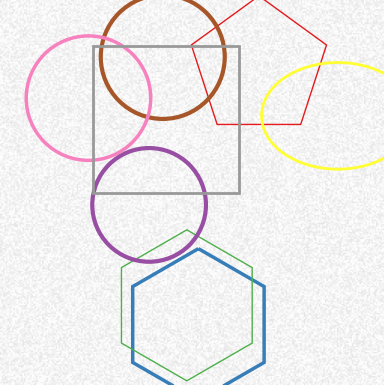[{"shape": "pentagon", "thickness": 1, "radius": 0.92, "center": [0.673, 0.826]}, {"shape": "hexagon", "thickness": 2.5, "radius": 0.99, "center": [0.515, 0.157]}, {"shape": "hexagon", "thickness": 1, "radius": 0.98, "center": [0.485, 0.207]}, {"shape": "circle", "thickness": 3, "radius": 0.74, "center": [0.387, 0.468]}, {"shape": "oval", "thickness": 2, "radius": 0.99, "center": [0.877, 0.699]}, {"shape": "circle", "thickness": 3, "radius": 0.81, "center": [0.423, 0.852]}, {"shape": "circle", "thickness": 2.5, "radius": 0.81, "center": [0.23, 0.745]}, {"shape": "square", "thickness": 2, "radius": 0.95, "center": [0.431, 0.69]}]